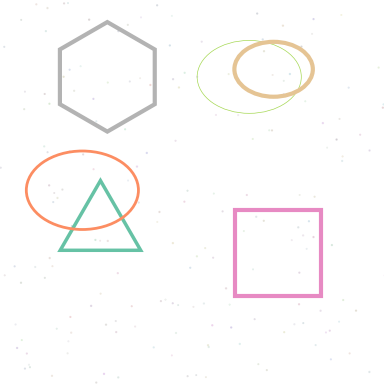[{"shape": "triangle", "thickness": 2.5, "radius": 0.6, "center": [0.261, 0.41]}, {"shape": "oval", "thickness": 2, "radius": 0.73, "center": [0.214, 0.506]}, {"shape": "square", "thickness": 3, "radius": 0.56, "center": [0.723, 0.343]}, {"shape": "oval", "thickness": 0.5, "radius": 0.68, "center": [0.647, 0.8]}, {"shape": "oval", "thickness": 3, "radius": 0.51, "center": [0.711, 0.82]}, {"shape": "hexagon", "thickness": 3, "radius": 0.71, "center": [0.279, 0.8]}]